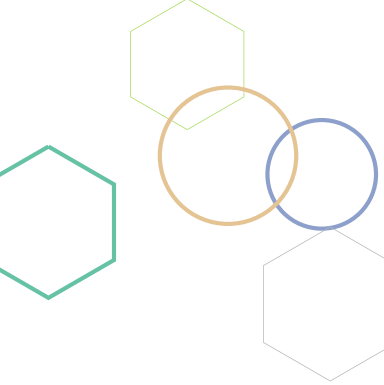[{"shape": "hexagon", "thickness": 3, "radius": 0.98, "center": [0.126, 0.423]}, {"shape": "circle", "thickness": 3, "radius": 0.71, "center": [0.836, 0.547]}, {"shape": "hexagon", "thickness": 0.5, "radius": 0.85, "center": [0.486, 0.833]}, {"shape": "circle", "thickness": 3, "radius": 0.89, "center": [0.592, 0.596]}, {"shape": "hexagon", "thickness": 0.5, "radius": 1.0, "center": [0.858, 0.21]}]